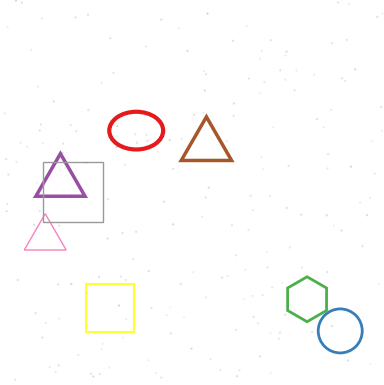[{"shape": "oval", "thickness": 3, "radius": 0.35, "center": [0.354, 0.661]}, {"shape": "circle", "thickness": 2, "radius": 0.29, "center": [0.884, 0.14]}, {"shape": "hexagon", "thickness": 2, "radius": 0.29, "center": [0.798, 0.223]}, {"shape": "triangle", "thickness": 2.5, "radius": 0.37, "center": [0.157, 0.527]}, {"shape": "square", "thickness": 1.5, "radius": 0.31, "center": [0.286, 0.201]}, {"shape": "triangle", "thickness": 2.5, "radius": 0.38, "center": [0.536, 0.621]}, {"shape": "triangle", "thickness": 1, "radius": 0.31, "center": [0.117, 0.382]}, {"shape": "square", "thickness": 1, "radius": 0.39, "center": [0.188, 0.501]}]